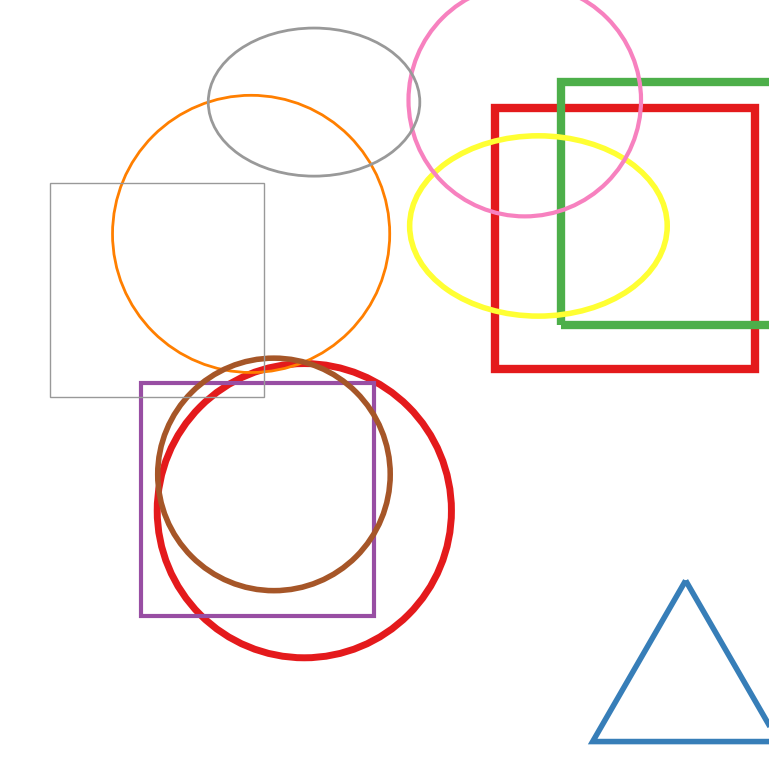[{"shape": "square", "thickness": 3, "radius": 0.84, "center": [0.812, 0.69]}, {"shape": "circle", "thickness": 2.5, "radius": 0.96, "center": [0.395, 0.337]}, {"shape": "triangle", "thickness": 2, "radius": 0.7, "center": [0.89, 0.107]}, {"shape": "square", "thickness": 3, "radius": 0.79, "center": [0.886, 0.736]}, {"shape": "square", "thickness": 1.5, "radius": 0.76, "center": [0.334, 0.352]}, {"shape": "circle", "thickness": 1, "radius": 0.9, "center": [0.326, 0.696]}, {"shape": "oval", "thickness": 2, "radius": 0.84, "center": [0.699, 0.707]}, {"shape": "circle", "thickness": 2, "radius": 0.75, "center": [0.356, 0.384]}, {"shape": "circle", "thickness": 1.5, "radius": 0.75, "center": [0.682, 0.87]}, {"shape": "oval", "thickness": 1, "radius": 0.69, "center": [0.408, 0.867]}, {"shape": "square", "thickness": 0.5, "radius": 0.7, "center": [0.204, 0.623]}]